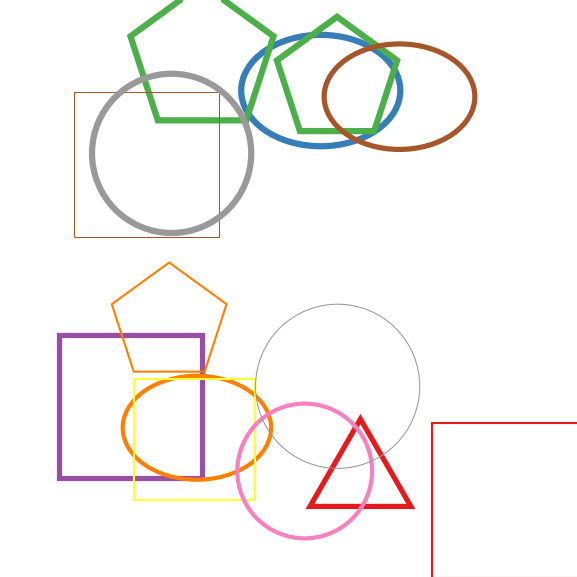[{"shape": "square", "thickness": 1, "radius": 0.67, "center": [0.883, 0.133]}, {"shape": "triangle", "thickness": 2.5, "radius": 0.5, "center": [0.624, 0.173]}, {"shape": "oval", "thickness": 3, "radius": 0.69, "center": [0.555, 0.842]}, {"shape": "pentagon", "thickness": 3, "radius": 0.55, "center": [0.584, 0.861]}, {"shape": "pentagon", "thickness": 3, "radius": 0.65, "center": [0.35, 0.896]}, {"shape": "square", "thickness": 2.5, "radius": 0.62, "center": [0.226, 0.296]}, {"shape": "oval", "thickness": 2, "radius": 0.64, "center": [0.341, 0.258]}, {"shape": "pentagon", "thickness": 1, "radius": 0.52, "center": [0.293, 0.44]}, {"shape": "square", "thickness": 1, "radius": 0.52, "center": [0.337, 0.238]}, {"shape": "oval", "thickness": 2.5, "radius": 0.65, "center": [0.692, 0.832]}, {"shape": "square", "thickness": 0.5, "radius": 0.63, "center": [0.253, 0.714]}, {"shape": "circle", "thickness": 2, "radius": 0.58, "center": [0.528, 0.184]}, {"shape": "circle", "thickness": 0.5, "radius": 0.71, "center": [0.585, 0.33]}, {"shape": "circle", "thickness": 3, "radius": 0.69, "center": [0.297, 0.734]}]